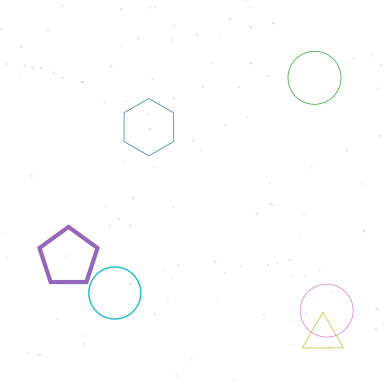[{"shape": "hexagon", "thickness": 0.5, "radius": 0.37, "center": [0.387, 0.67]}, {"shape": "circle", "thickness": 0.5, "radius": 0.34, "center": [0.817, 0.798]}, {"shape": "pentagon", "thickness": 3, "radius": 0.4, "center": [0.178, 0.331]}, {"shape": "circle", "thickness": 0.5, "radius": 0.34, "center": [0.849, 0.193]}, {"shape": "triangle", "thickness": 0.5, "radius": 0.31, "center": [0.839, 0.127]}, {"shape": "circle", "thickness": 1, "radius": 0.34, "center": [0.298, 0.239]}]